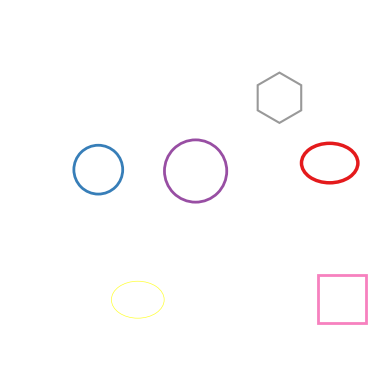[{"shape": "oval", "thickness": 2.5, "radius": 0.37, "center": [0.856, 0.576]}, {"shape": "circle", "thickness": 2, "radius": 0.32, "center": [0.255, 0.559]}, {"shape": "circle", "thickness": 2, "radius": 0.4, "center": [0.508, 0.556]}, {"shape": "oval", "thickness": 0.5, "radius": 0.34, "center": [0.358, 0.222]}, {"shape": "square", "thickness": 2, "radius": 0.31, "center": [0.889, 0.224]}, {"shape": "hexagon", "thickness": 1.5, "radius": 0.33, "center": [0.726, 0.746]}]